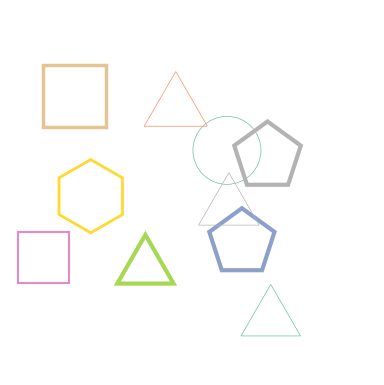[{"shape": "triangle", "thickness": 0.5, "radius": 0.45, "center": [0.703, 0.172]}, {"shape": "circle", "thickness": 0.5, "radius": 0.44, "center": [0.589, 0.609]}, {"shape": "triangle", "thickness": 0.5, "radius": 0.47, "center": [0.457, 0.72]}, {"shape": "pentagon", "thickness": 3, "radius": 0.44, "center": [0.628, 0.37]}, {"shape": "square", "thickness": 1.5, "radius": 0.33, "center": [0.113, 0.331]}, {"shape": "triangle", "thickness": 3, "radius": 0.42, "center": [0.378, 0.306]}, {"shape": "hexagon", "thickness": 2, "radius": 0.48, "center": [0.236, 0.49]}, {"shape": "square", "thickness": 2.5, "radius": 0.41, "center": [0.193, 0.751]}, {"shape": "pentagon", "thickness": 3, "radius": 0.45, "center": [0.695, 0.594]}, {"shape": "triangle", "thickness": 0.5, "radius": 0.45, "center": [0.594, 0.461]}]